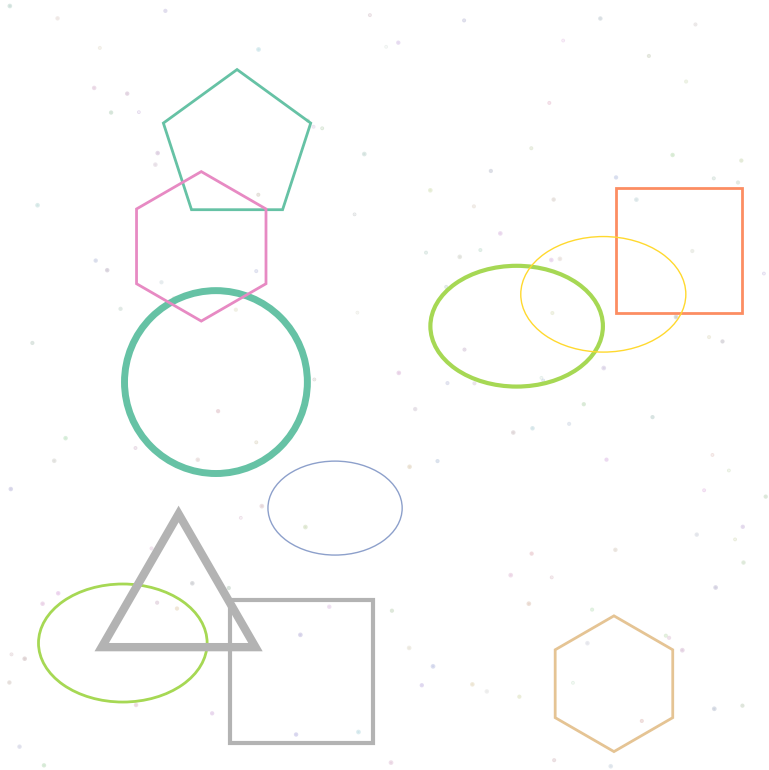[{"shape": "pentagon", "thickness": 1, "radius": 0.5, "center": [0.308, 0.809]}, {"shape": "circle", "thickness": 2.5, "radius": 0.59, "center": [0.28, 0.504]}, {"shape": "square", "thickness": 1, "radius": 0.41, "center": [0.882, 0.674]}, {"shape": "oval", "thickness": 0.5, "radius": 0.44, "center": [0.435, 0.34]}, {"shape": "hexagon", "thickness": 1, "radius": 0.49, "center": [0.261, 0.68]}, {"shape": "oval", "thickness": 1, "radius": 0.55, "center": [0.16, 0.165]}, {"shape": "oval", "thickness": 1.5, "radius": 0.56, "center": [0.671, 0.576]}, {"shape": "oval", "thickness": 0.5, "radius": 0.54, "center": [0.784, 0.618]}, {"shape": "hexagon", "thickness": 1, "radius": 0.44, "center": [0.797, 0.112]}, {"shape": "square", "thickness": 1.5, "radius": 0.46, "center": [0.392, 0.128]}, {"shape": "triangle", "thickness": 3, "radius": 0.58, "center": [0.232, 0.217]}]